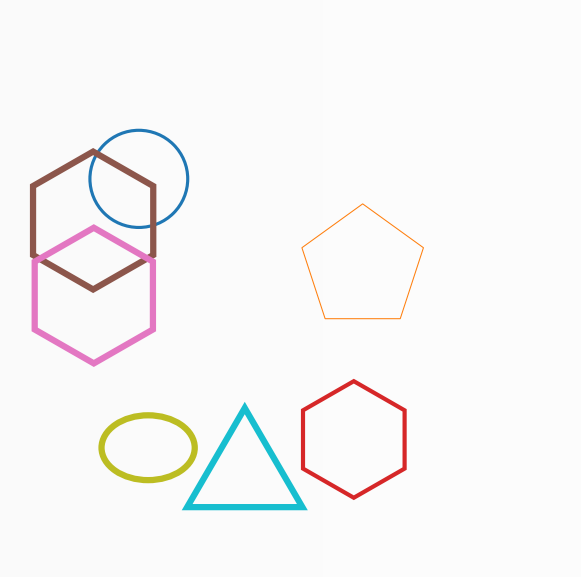[{"shape": "circle", "thickness": 1.5, "radius": 0.42, "center": [0.239, 0.689]}, {"shape": "pentagon", "thickness": 0.5, "radius": 0.55, "center": [0.624, 0.536]}, {"shape": "hexagon", "thickness": 2, "radius": 0.5, "center": [0.609, 0.238]}, {"shape": "hexagon", "thickness": 3, "radius": 0.6, "center": [0.16, 0.617]}, {"shape": "hexagon", "thickness": 3, "radius": 0.59, "center": [0.161, 0.487]}, {"shape": "oval", "thickness": 3, "radius": 0.4, "center": [0.255, 0.224]}, {"shape": "triangle", "thickness": 3, "radius": 0.57, "center": [0.421, 0.178]}]